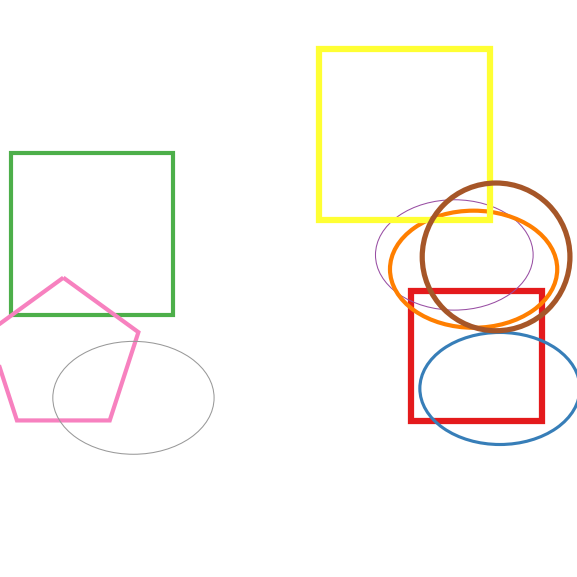[{"shape": "square", "thickness": 3, "radius": 0.57, "center": [0.826, 0.382]}, {"shape": "oval", "thickness": 1.5, "radius": 0.69, "center": [0.866, 0.326]}, {"shape": "square", "thickness": 2, "radius": 0.7, "center": [0.159, 0.594]}, {"shape": "oval", "thickness": 0.5, "radius": 0.68, "center": [0.787, 0.558]}, {"shape": "oval", "thickness": 2, "radius": 0.72, "center": [0.82, 0.533]}, {"shape": "square", "thickness": 3, "radius": 0.74, "center": [0.701, 0.766]}, {"shape": "circle", "thickness": 2.5, "radius": 0.64, "center": [0.859, 0.554]}, {"shape": "pentagon", "thickness": 2, "radius": 0.68, "center": [0.11, 0.382]}, {"shape": "oval", "thickness": 0.5, "radius": 0.7, "center": [0.231, 0.31]}]